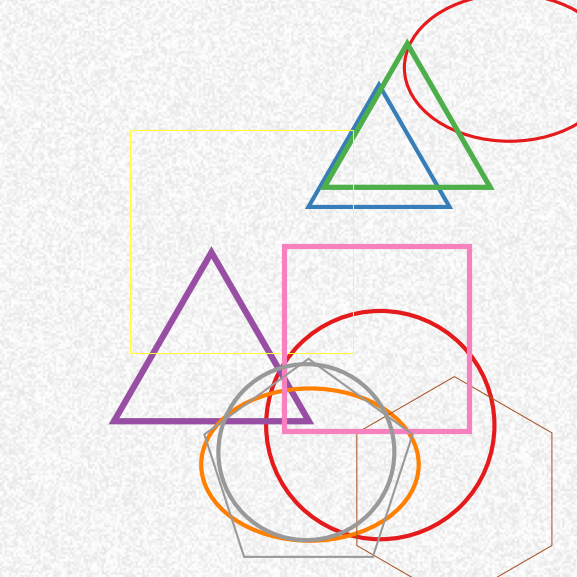[{"shape": "circle", "thickness": 2, "radius": 0.99, "center": [0.658, 0.263]}, {"shape": "oval", "thickness": 1.5, "radius": 0.91, "center": [0.882, 0.882]}, {"shape": "triangle", "thickness": 2, "radius": 0.71, "center": [0.656, 0.711]}, {"shape": "triangle", "thickness": 2.5, "radius": 0.83, "center": [0.705, 0.758]}, {"shape": "triangle", "thickness": 3, "radius": 0.97, "center": [0.366, 0.367]}, {"shape": "oval", "thickness": 2, "radius": 0.94, "center": [0.537, 0.195]}, {"shape": "square", "thickness": 0.5, "radius": 0.96, "center": [0.418, 0.581]}, {"shape": "hexagon", "thickness": 0.5, "radius": 0.98, "center": [0.787, 0.152]}, {"shape": "square", "thickness": 2.5, "radius": 0.8, "center": [0.651, 0.412]}, {"shape": "circle", "thickness": 2, "radius": 0.76, "center": [0.53, 0.216]}, {"shape": "pentagon", "thickness": 1, "radius": 0.95, "center": [0.534, 0.188]}]